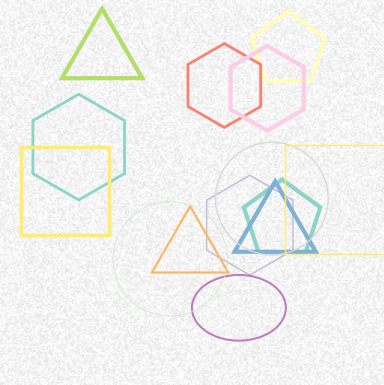[{"shape": "hexagon", "thickness": 2, "radius": 0.69, "center": [0.204, 0.618]}, {"shape": "pentagon", "thickness": 3, "radius": 0.52, "center": [0.733, 0.429]}, {"shape": "pentagon", "thickness": 2.5, "radius": 0.5, "center": [0.749, 0.87]}, {"shape": "hexagon", "thickness": 1, "radius": 0.65, "center": [0.649, 0.415]}, {"shape": "hexagon", "thickness": 2, "radius": 0.55, "center": [0.583, 0.778]}, {"shape": "triangle", "thickness": 3, "radius": 0.61, "center": [0.715, 0.407]}, {"shape": "triangle", "thickness": 1.5, "radius": 0.57, "center": [0.494, 0.35]}, {"shape": "triangle", "thickness": 3, "radius": 0.6, "center": [0.265, 0.857]}, {"shape": "hexagon", "thickness": 3, "radius": 0.55, "center": [0.694, 0.771]}, {"shape": "circle", "thickness": 1, "radius": 0.73, "center": [0.706, 0.484]}, {"shape": "oval", "thickness": 1.5, "radius": 0.61, "center": [0.621, 0.201]}, {"shape": "circle", "thickness": 0.5, "radius": 0.74, "center": [0.442, 0.328]}, {"shape": "square", "thickness": 2.5, "radius": 0.57, "center": [0.168, 0.503]}, {"shape": "square", "thickness": 1, "radius": 0.71, "center": [0.881, 0.482]}]